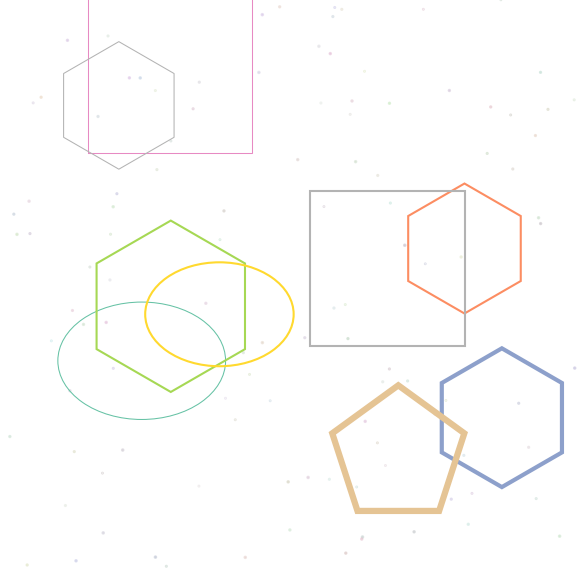[{"shape": "oval", "thickness": 0.5, "radius": 0.73, "center": [0.245, 0.374]}, {"shape": "hexagon", "thickness": 1, "radius": 0.56, "center": [0.804, 0.569]}, {"shape": "hexagon", "thickness": 2, "radius": 0.6, "center": [0.869, 0.276]}, {"shape": "square", "thickness": 0.5, "radius": 0.71, "center": [0.294, 0.876]}, {"shape": "hexagon", "thickness": 1, "radius": 0.74, "center": [0.296, 0.469]}, {"shape": "oval", "thickness": 1, "radius": 0.64, "center": [0.38, 0.455]}, {"shape": "pentagon", "thickness": 3, "radius": 0.6, "center": [0.69, 0.212]}, {"shape": "hexagon", "thickness": 0.5, "radius": 0.55, "center": [0.206, 0.817]}, {"shape": "square", "thickness": 1, "radius": 0.67, "center": [0.671, 0.535]}]